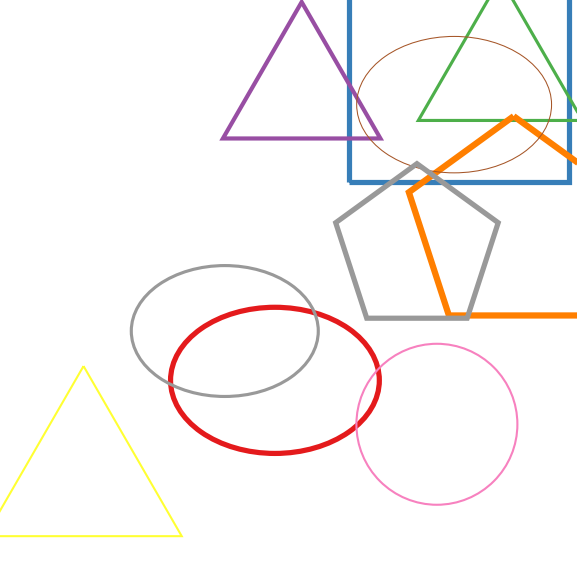[{"shape": "oval", "thickness": 2.5, "radius": 0.9, "center": [0.476, 0.341]}, {"shape": "square", "thickness": 2.5, "radius": 0.95, "center": [0.795, 0.875]}, {"shape": "triangle", "thickness": 1.5, "radius": 0.82, "center": [0.866, 0.873]}, {"shape": "triangle", "thickness": 2, "radius": 0.79, "center": [0.522, 0.838]}, {"shape": "pentagon", "thickness": 3, "radius": 0.95, "center": [0.889, 0.607]}, {"shape": "triangle", "thickness": 1, "radius": 0.98, "center": [0.145, 0.169]}, {"shape": "oval", "thickness": 0.5, "radius": 0.84, "center": [0.786, 0.818]}, {"shape": "circle", "thickness": 1, "radius": 0.7, "center": [0.757, 0.264]}, {"shape": "pentagon", "thickness": 2.5, "radius": 0.74, "center": [0.722, 0.568]}, {"shape": "oval", "thickness": 1.5, "radius": 0.81, "center": [0.389, 0.426]}]